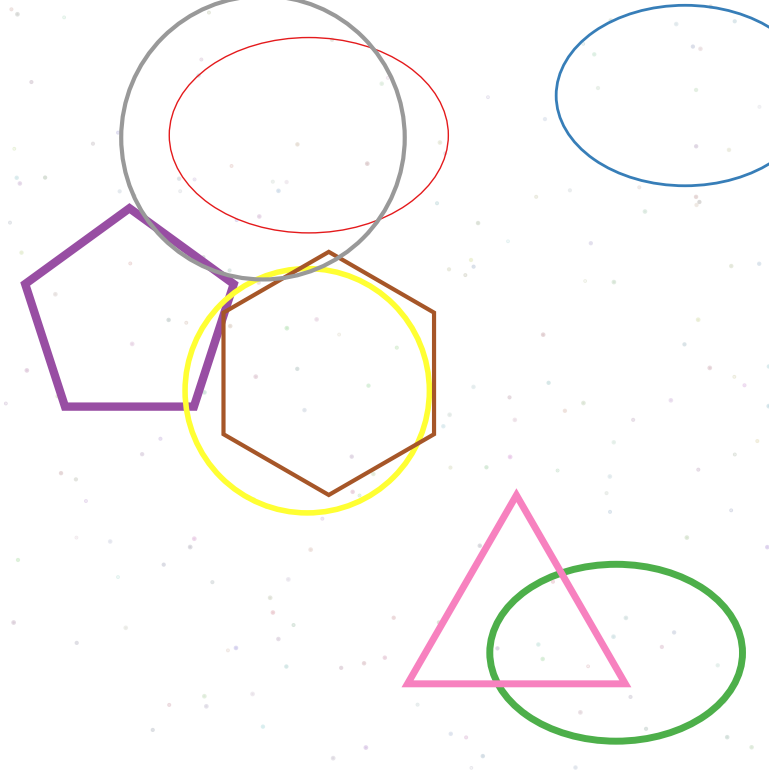[{"shape": "oval", "thickness": 0.5, "radius": 0.91, "center": [0.401, 0.824]}, {"shape": "oval", "thickness": 1, "radius": 0.84, "center": [0.89, 0.876]}, {"shape": "oval", "thickness": 2.5, "radius": 0.82, "center": [0.8, 0.152]}, {"shape": "pentagon", "thickness": 3, "radius": 0.71, "center": [0.168, 0.587]}, {"shape": "circle", "thickness": 2, "radius": 0.79, "center": [0.399, 0.493]}, {"shape": "hexagon", "thickness": 1.5, "radius": 0.79, "center": [0.427, 0.515]}, {"shape": "triangle", "thickness": 2.5, "radius": 0.82, "center": [0.671, 0.194]}, {"shape": "circle", "thickness": 1.5, "radius": 0.92, "center": [0.342, 0.821]}]